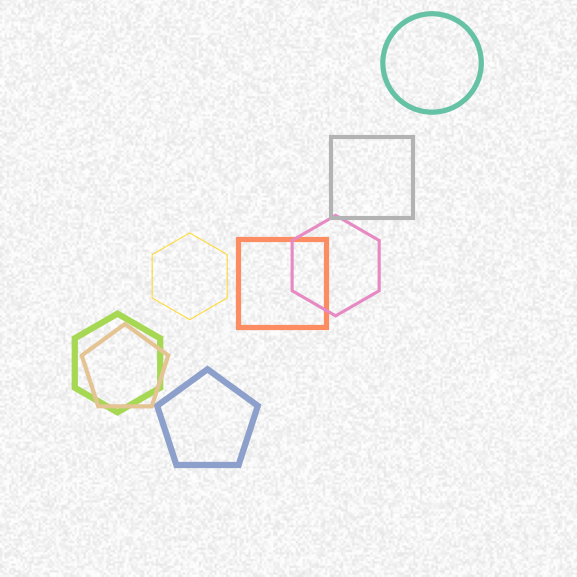[{"shape": "circle", "thickness": 2.5, "radius": 0.43, "center": [0.748, 0.89]}, {"shape": "square", "thickness": 2.5, "radius": 0.38, "center": [0.489, 0.508]}, {"shape": "pentagon", "thickness": 3, "radius": 0.46, "center": [0.359, 0.268]}, {"shape": "hexagon", "thickness": 1.5, "radius": 0.44, "center": [0.581, 0.539]}, {"shape": "hexagon", "thickness": 3, "radius": 0.43, "center": [0.203, 0.371]}, {"shape": "hexagon", "thickness": 0.5, "radius": 0.38, "center": [0.328, 0.521]}, {"shape": "pentagon", "thickness": 2, "radius": 0.39, "center": [0.216, 0.359]}, {"shape": "square", "thickness": 2, "radius": 0.35, "center": [0.644, 0.692]}]